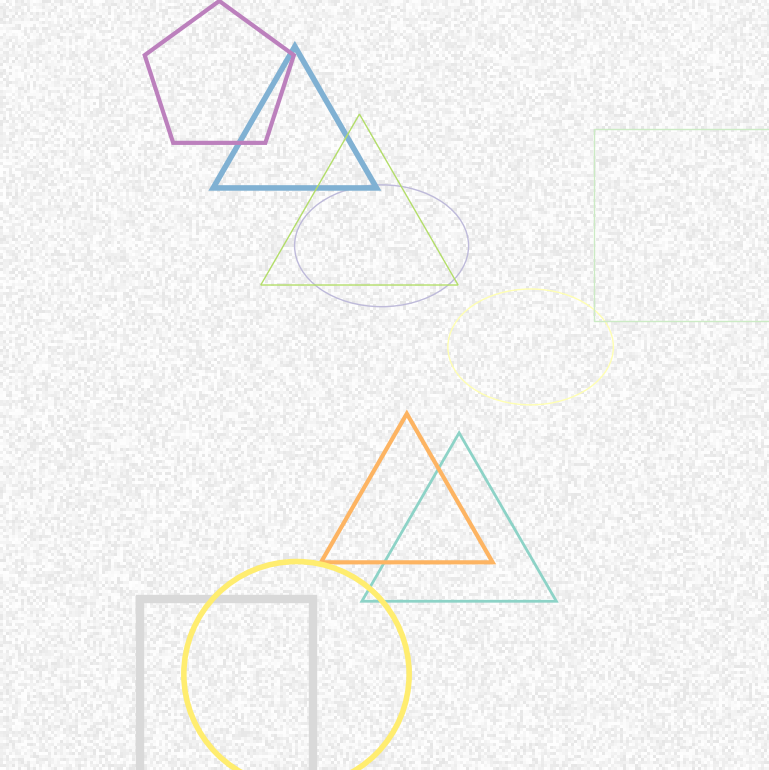[{"shape": "triangle", "thickness": 1, "radius": 0.73, "center": [0.596, 0.292]}, {"shape": "oval", "thickness": 0.5, "radius": 0.54, "center": [0.689, 0.549]}, {"shape": "oval", "thickness": 0.5, "radius": 0.57, "center": [0.496, 0.681]}, {"shape": "triangle", "thickness": 2, "radius": 0.61, "center": [0.383, 0.817]}, {"shape": "triangle", "thickness": 1.5, "radius": 0.64, "center": [0.528, 0.334]}, {"shape": "triangle", "thickness": 0.5, "radius": 0.74, "center": [0.467, 0.704]}, {"shape": "square", "thickness": 3, "radius": 0.56, "center": [0.294, 0.109]}, {"shape": "pentagon", "thickness": 1.5, "radius": 0.51, "center": [0.285, 0.897]}, {"shape": "square", "thickness": 0.5, "radius": 0.63, "center": [0.896, 0.708]}, {"shape": "circle", "thickness": 2, "radius": 0.73, "center": [0.385, 0.124]}]